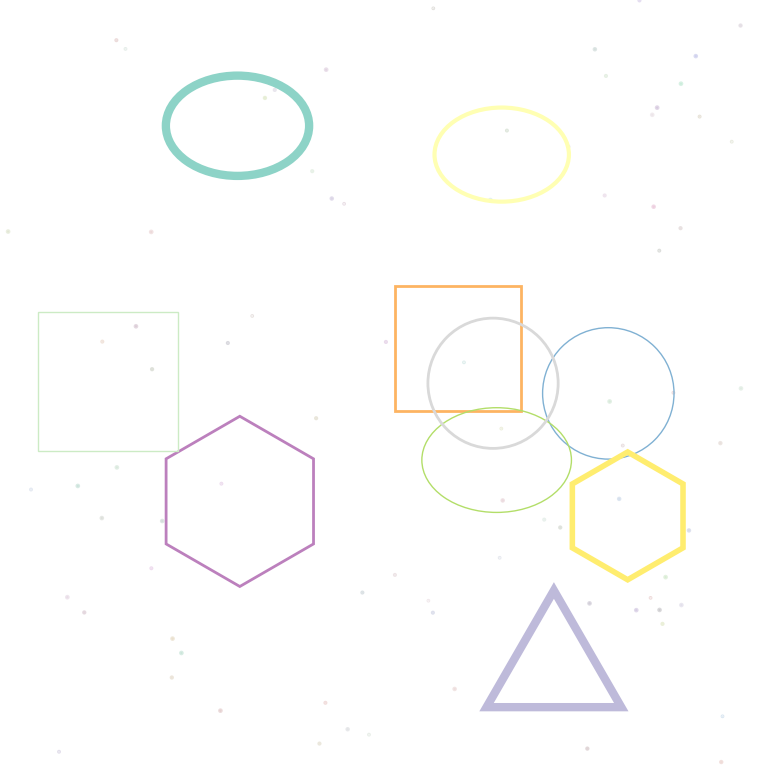[{"shape": "oval", "thickness": 3, "radius": 0.47, "center": [0.308, 0.837]}, {"shape": "oval", "thickness": 1.5, "radius": 0.44, "center": [0.652, 0.799]}, {"shape": "triangle", "thickness": 3, "radius": 0.51, "center": [0.719, 0.132]}, {"shape": "circle", "thickness": 0.5, "radius": 0.43, "center": [0.79, 0.489]}, {"shape": "square", "thickness": 1, "radius": 0.41, "center": [0.595, 0.548]}, {"shape": "oval", "thickness": 0.5, "radius": 0.49, "center": [0.645, 0.403]}, {"shape": "circle", "thickness": 1, "radius": 0.42, "center": [0.64, 0.502]}, {"shape": "hexagon", "thickness": 1, "radius": 0.55, "center": [0.311, 0.349]}, {"shape": "square", "thickness": 0.5, "radius": 0.45, "center": [0.14, 0.505]}, {"shape": "hexagon", "thickness": 2, "radius": 0.41, "center": [0.815, 0.33]}]